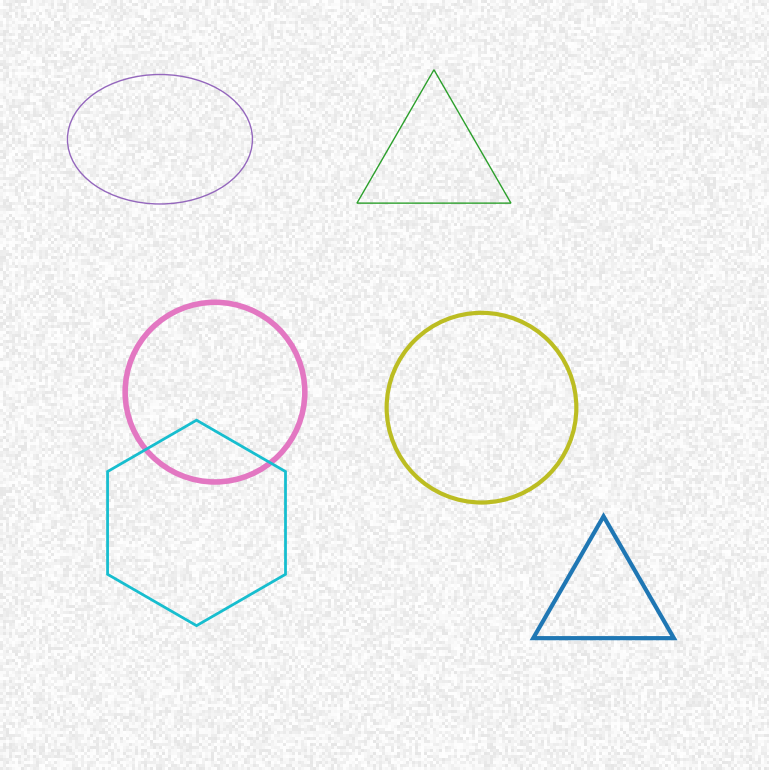[{"shape": "triangle", "thickness": 1.5, "radius": 0.53, "center": [0.784, 0.224]}, {"shape": "triangle", "thickness": 0.5, "radius": 0.58, "center": [0.564, 0.794]}, {"shape": "oval", "thickness": 0.5, "radius": 0.6, "center": [0.208, 0.819]}, {"shape": "circle", "thickness": 2, "radius": 0.58, "center": [0.279, 0.491]}, {"shape": "circle", "thickness": 1.5, "radius": 0.62, "center": [0.625, 0.471]}, {"shape": "hexagon", "thickness": 1, "radius": 0.67, "center": [0.255, 0.321]}]